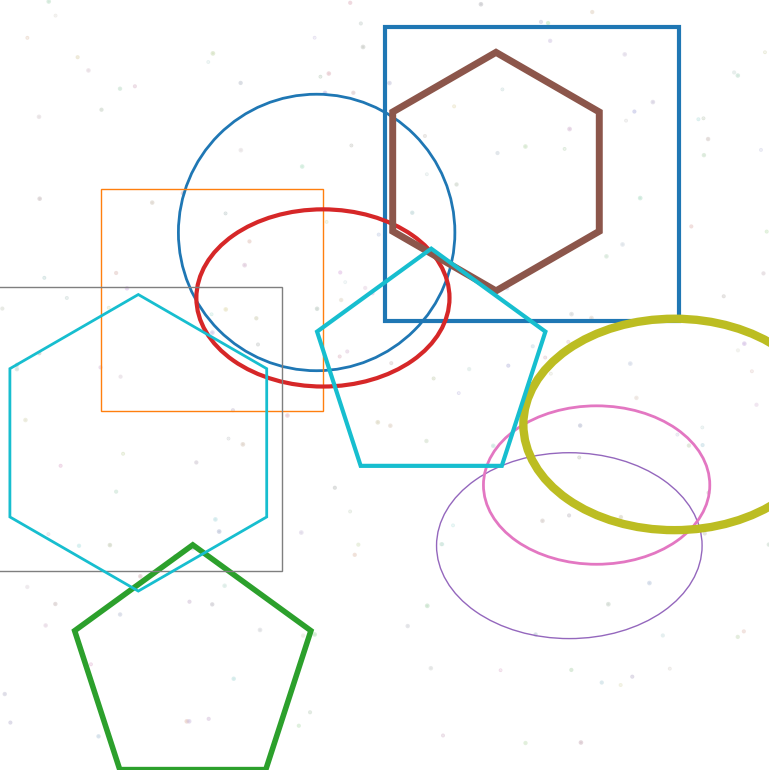[{"shape": "circle", "thickness": 1, "radius": 0.9, "center": [0.411, 0.698]}, {"shape": "square", "thickness": 1.5, "radius": 0.95, "center": [0.691, 0.774]}, {"shape": "square", "thickness": 0.5, "radius": 0.72, "center": [0.275, 0.61]}, {"shape": "pentagon", "thickness": 2, "radius": 0.81, "center": [0.25, 0.131]}, {"shape": "oval", "thickness": 1.5, "radius": 0.82, "center": [0.419, 0.613]}, {"shape": "oval", "thickness": 0.5, "radius": 0.86, "center": [0.739, 0.291]}, {"shape": "hexagon", "thickness": 2.5, "radius": 0.77, "center": [0.644, 0.777]}, {"shape": "oval", "thickness": 1, "radius": 0.73, "center": [0.775, 0.37]}, {"shape": "square", "thickness": 0.5, "radius": 0.92, "center": [0.182, 0.442]}, {"shape": "oval", "thickness": 3, "radius": 0.98, "center": [0.876, 0.449]}, {"shape": "pentagon", "thickness": 1.5, "radius": 0.78, "center": [0.56, 0.521]}, {"shape": "hexagon", "thickness": 1, "radius": 0.96, "center": [0.18, 0.425]}]